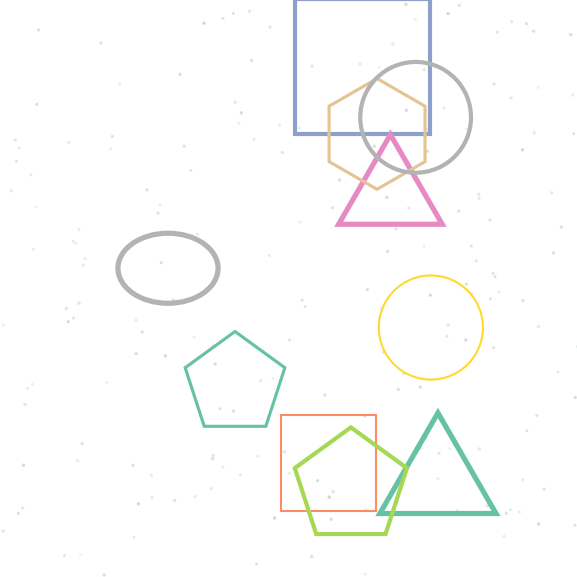[{"shape": "triangle", "thickness": 2.5, "radius": 0.58, "center": [0.758, 0.168]}, {"shape": "pentagon", "thickness": 1.5, "radius": 0.45, "center": [0.407, 0.334]}, {"shape": "square", "thickness": 1, "radius": 0.41, "center": [0.568, 0.197]}, {"shape": "square", "thickness": 2, "radius": 0.59, "center": [0.627, 0.884]}, {"shape": "triangle", "thickness": 2.5, "radius": 0.52, "center": [0.676, 0.663]}, {"shape": "pentagon", "thickness": 2, "radius": 0.51, "center": [0.608, 0.157]}, {"shape": "circle", "thickness": 1, "radius": 0.45, "center": [0.746, 0.432]}, {"shape": "hexagon", "thickness": 1.5, "radius": 0.48, "center": [0.653, 0.767]}, {"shape": "circle", "thickness": 2, "radius": 0.48, "center": [0.72, 0.796]}, {"shape": "oval", "thickness": 2.5, "radius": 0.43, "center": [0.291, 0.535]}]